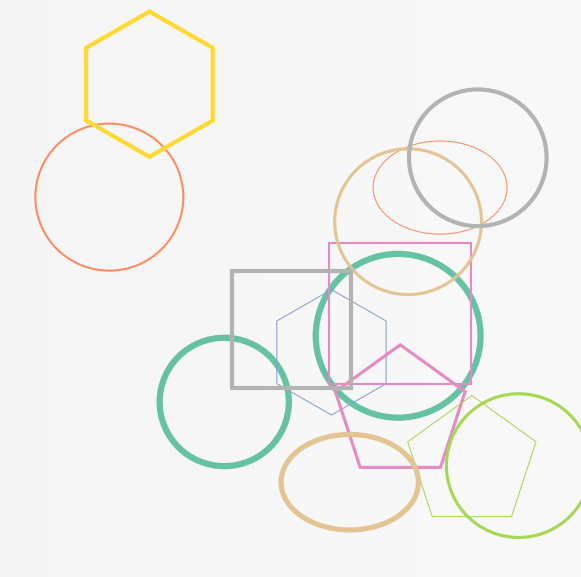[{"shape": "circle", "thickness": 3, "radius": 0.71, "center": [0.685, 0.418]}, {"shape": "circle", "thickness": 3, "radius": 0.56, "center": [0.386, 0.303]}, {"shape": "oval", "thickness": 0.5, "radius": 0.58, "center": [0.757, 0.674]}, {"shape": "circle", "thickness": 1, "radius": 0.64, "center": [0.188, 0.658]}, {"shape": "hexagon", "thickness": 0.5, "radius": 0.54, "center": [0.57, 0.389]}, {"shape": "pentagon", "thickness": 1.5, "radius": 0.59, "center": [0.689, 0.285]}, {"shape": "square", "thickness": 1, "radius": 0.61, "center": [0.689, 0.456]}, {"shape": "circle", "thickness": 1.5, "radius": 0.62, "center": [0.892, 0.193]}, {"shape": "pentagon", "thickness": 0.5, "radius": 0.58, "center": [0.812, 0.198]}, {"shape": "hexagon", "thickness": 2, "radius": 0.63, "center": [0.257, 0.853]}, {"shape": "circle", "thickness": 1.5, "radius": 0.63, "center": [0.702, 0.615]}, {"shape": "oval", "thickness": 2.5, "radius": 0.59, "center": [0.602, 0.164]}, {"shape": "square", "thickness": 2, "radius": 0.51, "center": [0.502, 0.429]}, {"shape": "circle", "thickness": 2, "radius": 0.59, "center": [0.822, 0.726]}]